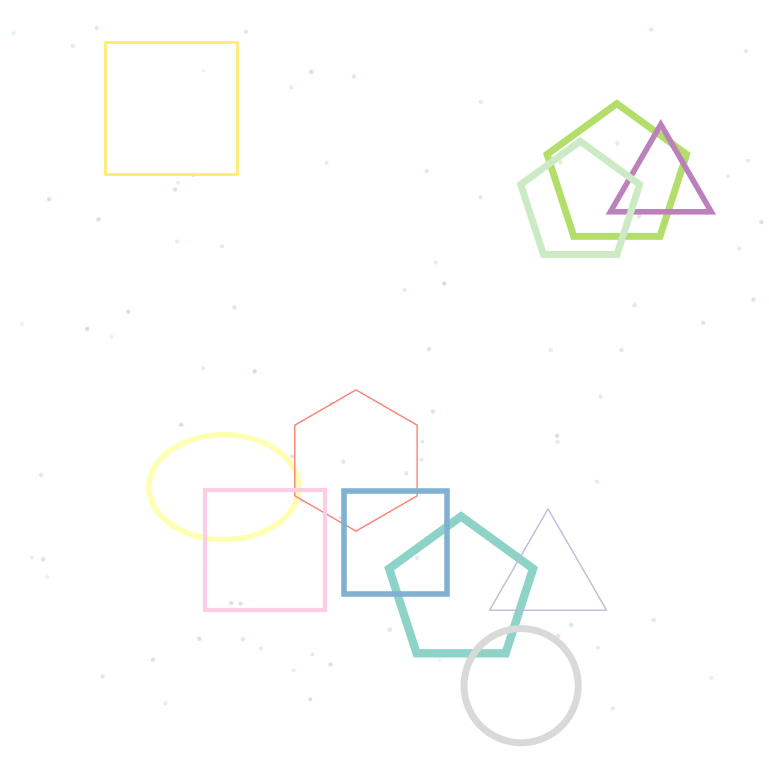[{"shape": "pentagon", "thickness": 3, "radius": 0.49, "center": [0.599, 0.231]}, {"shape": "oval", "thickness": 2, "radius": 0.49, "center": [0.291, 0.367]}, {"shape": "triangle", "thickness": 0.5, "radius": 0.44, "center": [0.712, 0.251]}, {"shape": "hexagon", "thickness": 0.5, "radius": 0.46, "center": [0.462, 0.402]}, {"shape": "square", "thickness": 2, "radius": 0.33, "center": [0.514, 0.296]}, {"shape": "pentagon", "thickness": 2.5, "radius": 0.48, "center": [0.801, 0.77]}, {"shape": "square", "thickness": 1.5, "radius": 0.39, "center": [0.344, 0.285]}, {"shape": "circle", "thickness": 2.5, "radius": 0.37, "center": [0.677, 0.11]}, {"shape": "triangle", "thickness": 2, "radius": 0.38, "center": [0.858, 0.763]}, {"shape": "pentagon", "thickness": 2.5, "radius": 0.41, "center": [0.753, 0.735]}, {"shape": "square", "thickness": 1, "radius": 0.43, "center": [0.223, 0.86]}]